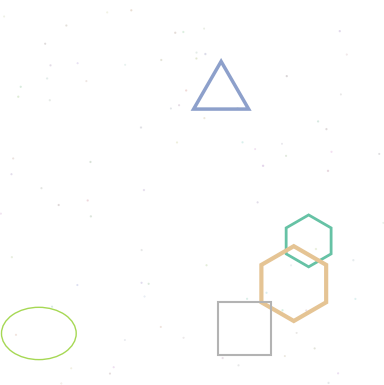[{"shape": "hexagon", "thickness": 2, "radius": 0.34, "center": [0.802, 0.374]}, {"shape": "triangle", "thickness": 2.5, "radius": 0.41, "center": [0.574, 0.758]}, {"shape": "oval", "thickness": 1, "radius": 0.49, "center": [0.101, 0.134]}, {"shape": "hexagon", "thickness": 3, "radius": 0.49, "center": [0.763, 0.263]}, {"shape": "square", "thickness": 1.5, "radius": 0.34, "center": [0.635, 0.147]}]